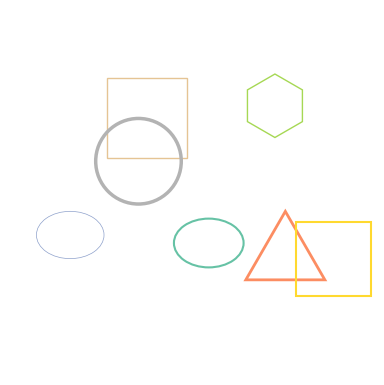[{"shape": "oval", "thickness": 1.5, "radius": 0.45, "center": [0.542, 0.369]}, {"shape": "triangle", "thickness": 2, "radius": 0.59, "center": [0.741, 0.332]}, {"shape": "oval", "thickness": 0.5, "radius": 0.44, "center": [0.182, 0.39]}, {"shape": "hexagon", "thickness": 1, "radius": 0.41, "center": [0.714, 0.725]}, {"shape": "square", "thickness": 1.5, "radius": 0.48, "center": [0.866, 0.327]}, {"shape": "square", "thickness": 1, "radius": 0.52, "center": [0.382, 0.694]}, {"shape": "circle", "thickness": 2.5, "radius": 0.56, "center": [0.36, 0.581]}]